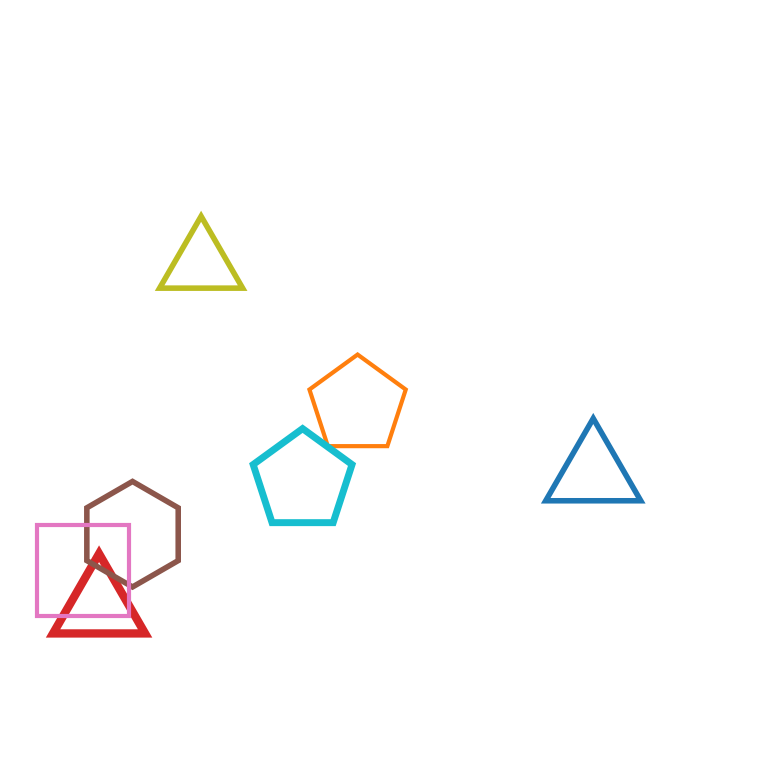[{"shape": "triangle", "thickness": 2, "radius": 0.36, "center": [0.77, 0.385]}, {"shape": "pentagon", "thickness": 1.5, "radius": 0.33, "center": [0.464, 0.474]}, {"shape": "triangle", "thickness": 3, "radius": 0.35, "center": [0.129, 0.212]}, {"shape": "hexagon", "thickness": 2, "radius": 0.34, "center": [0.172, 0.306]}, {"shape": "square", "thickness": 1.5, "radius": 0.3, "center": [0.108, 0.259]}, {"shape": "triangle", "thickness": 2, "radius": 0.31, "center": [0.261, 0.657]}, {"shape": "pentagon", "thickness": 2.5, "radius": 0.34, "center": [0.393, 0.376]}]